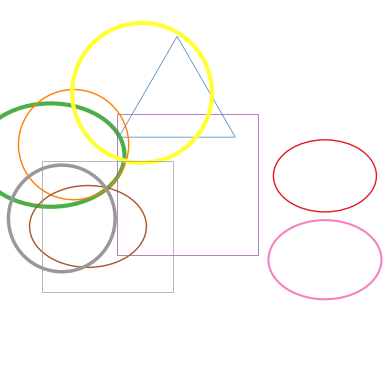[{"shape": "oval", "thickness": 1, "radius": 0.67, "center": [0.844, 0.543]}, {"shape": "triangle", "thickness": 0.5, "radius": 0.87, "center": [0.46, 0.731]}, {"shape": "oval", "thickness": 3, "radius": 0.96, "center": [0.131, 0.597]}, {"shape": "square", "thickness": 0.5, "radius": 0.91, "center": [0.487, 0.52]}, {"shape": "circle", "thickness": 1, "radius": 0.72, "center": [0.191, 0.624]}, {"shape": "circle", "thickness": 3, "radius": 0.91, "center": [0.369, 0.759]}, {"shape": "oval", "thickness": 1, "radius": 0.76, "center": [0.229, 0.412]}, {"shape": "oval", "thickness": 1.5, "radius": 0.73, "center": [0.844, 0.325]}, {"shape": "circle", "thickness": 2.5, "radius": 0.69, "center": [0.161, 0.433]}, {"shape": "square", "thickness": 0.5, "radius": 0.85, "center": [0.278, 0.412]}]